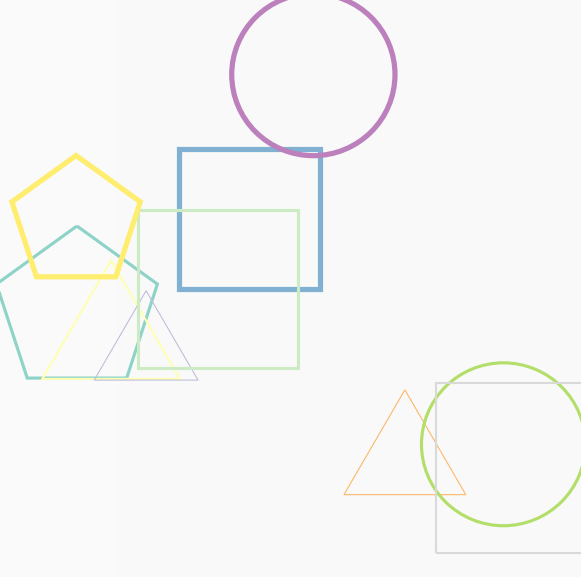[{"shape": "pentagon", "thickness": 1.5, "radius": 0.73, "center": [0.132, 0.462]}, {"shape": "triangle", "thickness": 1, "radius": 0.68, "center": [0.191, 0.411]}, {"shape": "triangle", "thickness": 0.5, "radius": 0.52, "center": [0.251, 0.393]}, {"shape": "square", "thickness": 2.5, "radius": 0.61, "center": [0.429, 0.62]}, {"shape": "triangle", "thickness": 0.5, "radius": 0.61, "center": [0.697, 0.203]}, {"shape": "circle", "thickness": 1.5, "radius": 0.71, "center": [0.866, 0.23]}, {"shape": "square", "thickness": 1, "radius": 0.74, "center": [0.898, 0.189]}, {"shape": "circle", "thickness": 2.5, "radius": 0.7, "center": [0.539, 0.87]}, {"shape": "square", "thickness": 1.5, "radius": 0.69, "center": [0.375, 0.499]}, {"shape": "pentagon", "thickness": 2.5, "radius": 0.58, "center": [0.131, 0.614]}]